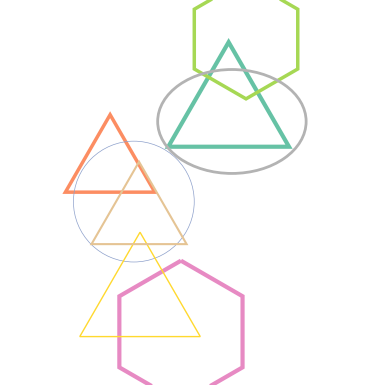[{"shape": "triangle", "thickness": 3, "radius": 0.91, "center": [0.594, 0.709]}, {"shape": "triangle", "thickness": 2.5, "radius": 0.67, "center": [0.286, 0.568]}, {"shape": "circle", "thickness": 0.5, "radius": 0.78, "center": [0.348, 0.476]}, {"shape": "hexagon", "thickness": 3, "radius": 0.92, "center": [0.47, 0.138]}, {"shape": "hexagon", "thickness": 2.5, "radius": 0.78, "center": [0.639, 0.898]}, {"shape": "triangle", "thickness": 1, "radius": 0.9, "center": [0.364, 0.216]}, {"shape": "triangle", "thickness": 1.5, "radius": 0.71, "center": [0.361, 0.437]}, {"shape": "oval", "thickness": 2, "radius": 0.96, "center": [0.602, 0.684]}]